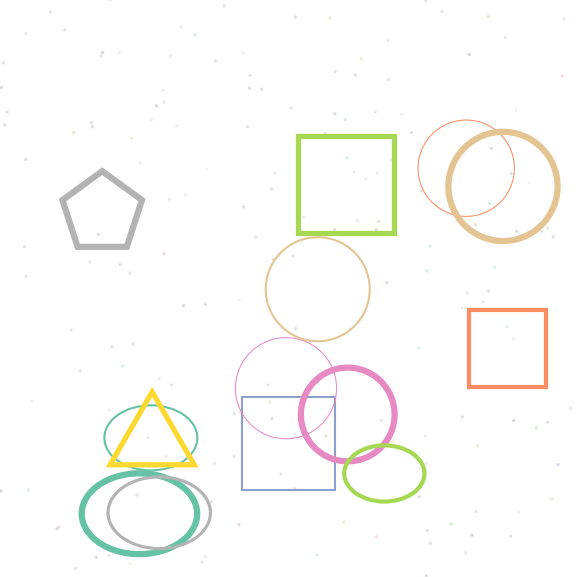[{"shape": "oval", "thickness": 3, "radius": 0.5, "center": [0.241, 0.11]}, {"shape": "oval", "thickness": 1, "radius": 0.4, "center": [0.261, 0.241]}, {"shape": "circle", "thickness": 0.5, "radius": 0.42, "center": [0.807, 0.708]}, {"shape": "square", "thickness": 2, "radius": 0.33, "center": [0.88, 0.396]}, {"shape": "square", "thickness": 1, "radius": 0.4, "center": [0.499, 0.231]}, {"shape": "circle", "thickness": 0.5, "radius": 0.44, "center": [0.495, 0.327]}, {"shape": "circle", "thickness": 3, "radius": 0.41, "center": [0.602, 0.281]}, {"shape": "oval", "thickness": 2, "radius": 0.35, "center": [0.666, 0.179]}, {"shape": "square", "thickness": 2.5, "radius": 0.42, "center": [0.599, 0.68]}, {"shape": "triangle", "thickness": 2.5, "radius": 0.42, "center": [0.263, 0.236]}, {"shape": "circle", "thickness": 3, "radius": 0.47, "center": [0.871, 0.676]}, {"shape": "circle", "thickness": 1, "radius": 0.45, "center": [0.55, 0.498]}, {"shape": "oval", "thickness": 1.5, "radius": 0.44, "center": [0.276, 0.111]}, {"shape": "pentagon", "thickness": 3, "radius": 0.36, "center": [0.177, 0.63]}]